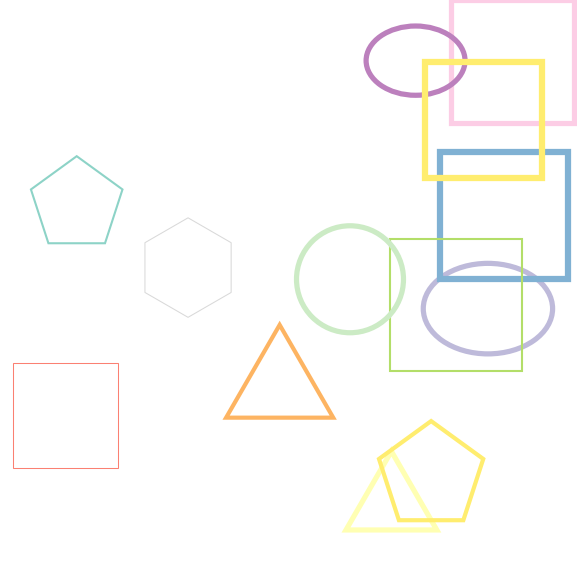[{"shape": "pentagon", "thickness": 1, "radius": 0.42, "center": [0.133, 0.645]}, {"shape": "triangle", "thickness": 2.5, "radius": 0.45, "center": [0.678, 0.127]}, {"shape": "oval", "thickness": 2.5, "radius": 0.56, "center": [0.845, 0.465]}, {"shape": "square", "thickness": 0.5, "radius": 0.46, "center": [0.113, 0.28]}, {"shape": "square", "thickness": 3, "radius": 0.55, "center": [0.872, 0.626]}, {"shape": "triangle", "thickness": 2, "radius": 0.54, "center": [0.484, 0.329]}, {"shape": "square", "thickness": 1, "radius": 0.57, "center": [0.789, 0.471]}, {"shape": "square", "thickness": 2.5, "radius": 0.53, "center": [0.888, 0.893]}, {"shape": "hexagon", "thickness": 0.5, "radius": 0.43, "center": [0.326, 0.536]}, {"shape": "oval", "thickness": 2.5, "radius": 0.43, "center": [0.72, 0.894]}, {"shape": "circle", "thickness": 2.5, "radius": 0.46, "center": [0.606, 0.516]}, {"shape": "square", "thickness": 3, "radius": 0.5, "center": [0.837, 0.792]}, {"shape": "pentagon", "thickness": 2, "radius": 0.47, "center": [0.747, 0.175]}]